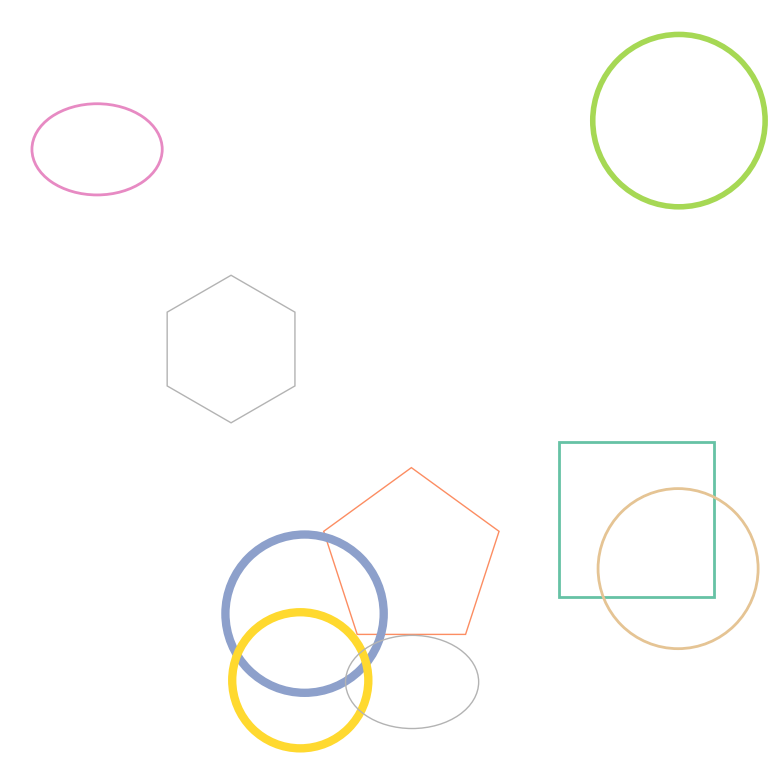[{"shape": "square", "thickness": 1, "radius": 0.5, "center": [0.826, 0.325]}, {"shape": "pentagon", "thickness": 0.5, "radius": 0.6, "center": [0.534, 0.273]}, {"shape": "circle", "thickness": 3, "radius": 0.51, "center": [0.396, 0.203]}, {"shape": "oval", "thickness": 1, "radius": 0.42, "center": [0.126, 0.806]}, {"shape": "circle", "thickness": 2, "radius": 0.56, "center": [0.882, 0.843]}, {"shape": "circle", "thickness": 3, "radius": 0.44, "center": [0.39, 0.117]}, {"shape": "circle", "thickness": 1, "radius": 0.52, "center": [0.881, 0.262]}, {"shape": "hexagon", "thickness": 0.5, "radius": 0.48, "center": [0.3, 0.547]}, {"shape": "oval", "thickness": 0.5, "radius": 0.43, "center": [0.535, 0.114]}]